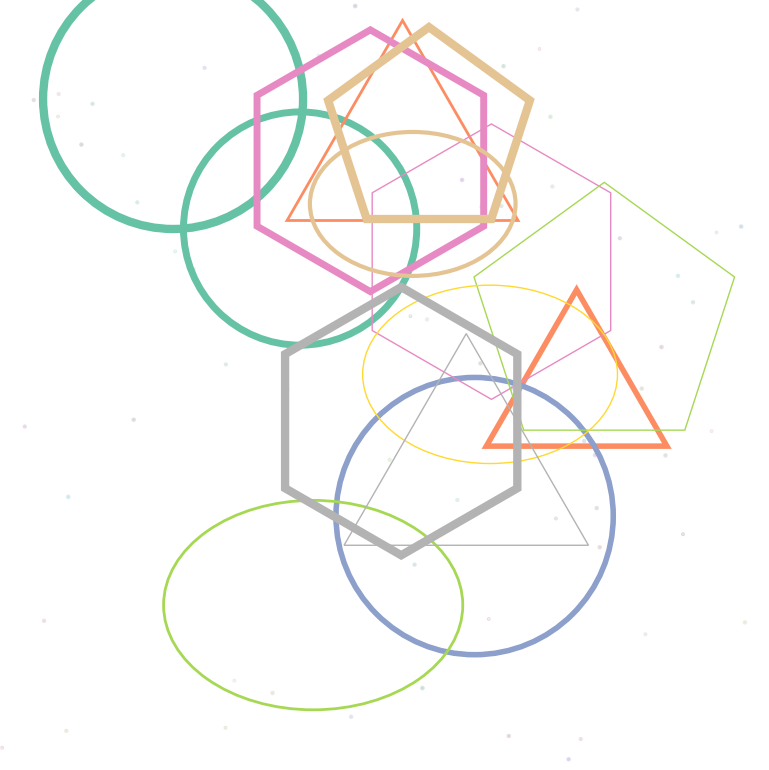[{"shape": "circle", "thickness": 3, "radius": 0.84, "center": [0.225, 0.871]}, {"shape": "circle", "thickness": 2.5, "radius": 0.76, "center": [0.39, 0.703]}, {"shape": "triangle", "thickness": 1, "radius": 0.87, "center": [0.523, 0.8]}, {"shape": "triangle", "thickness": 2, "radius": 0.68, "center": [0.749, 0.488]}, {"shape": "circle", "thickness": 2, "radius": 0.9, "center": [0.616, 0.33]}, {"shape": "hexagon", "thickness": 2.5, "radius": 0.85, "center": [0.481, 0.791]}, {"shape": "hexagon", "thickness": 0.5, "radius": 0.89, "center": [0.638, 0.66]}, {"shape": "oval", "thickness": 1, "radius": 0.97, "center": [0.407, 0.214]}, {"shape": "pentagon", "thickness": 0.5, "radius": 0.89, "center": [0.785, 0.585]}, {"shape": "oval", "thickness": 0.5, "radius": 0.83, "center": [0.636, 0.514]}, {"shape": "pentagon", "thickness": 3, "radius": 0.69, "center": [0.557, 0.827]}, {"shape": "oval", "thickness": 1.5, "radius": 0.67, "center": [0.536, 0.735]}, {"shape": "triangle", "thickness": 0.5, "radius": 0.92, "center": [0.606, 0.383]}, {"shape": "hexagon", "thickness": 3, "radius": 0.87, "center": [0.521, 0.453]}]